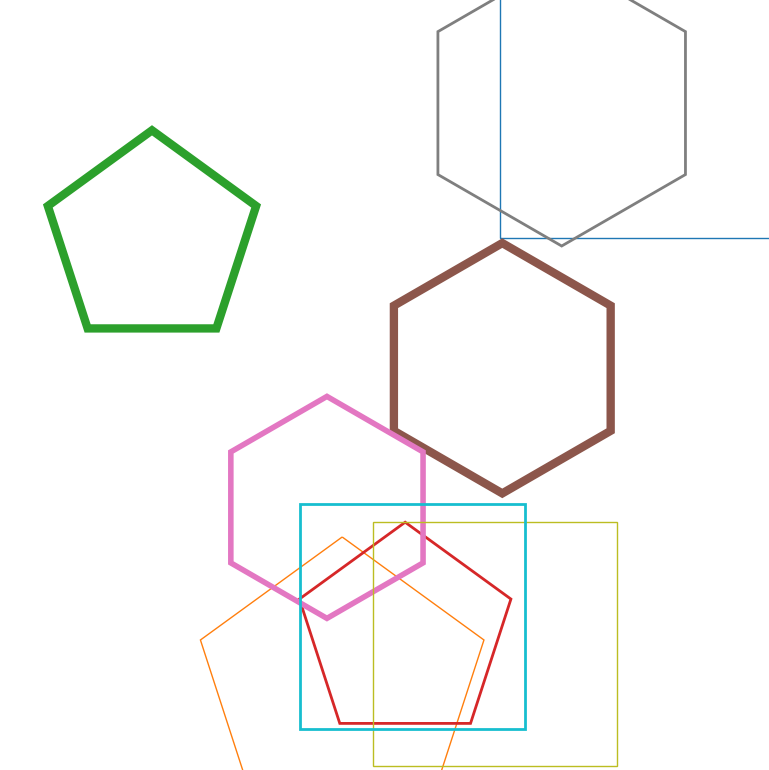[{"shape": "square", "thickness": 0.5, "radius": 0.96, "center": [0.842, 0.883]}, {"shape": "pentagon", "thickness": 0.5, "radius": 0.97, "center": [0.444, 0.109]}, {"shape": "pentagon", "thickness": 3, "radius": 0.71, "center": [0.197, 0.689]}, {"shape": "pentagon", "thickness": 1, "radius": 0.72, "center": [0.526, 0.177]}, {"shape": "hexagon", "thickness": 3, "radius": 0.81, "center": [0.652, 0.522]}, {"shape": "hexagon", "thickness": 2, "radius": 0.72, "center": [0.425, 0.341]}, {"shape": "hexagon", "thickness": 1, "radius": 0.93, "center": [0.729, 0.866]}, {"shape": "square", "thickness": 0.5, "radius": 0.79, "center": [0.643, 0.164]}, {"shape": "square", "thickness": 1, "radius": 0.73, "center": [0.536, 0.2]}]